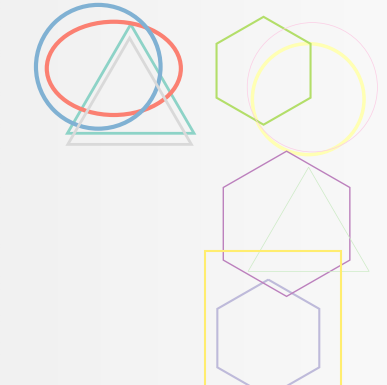[{"shape": "triangle", "thickness": 2, "radius": 0.94, "center": [0.337, 0.748]}, {"shape": "circle", "thickness": 2.5, "radius": 0.72, "center": [0.795, 0.743]}, {"shape": "hexagon", "thickness": 1.5, "radius": 0.76, "center": [0.692, 0.122]}, {"shape": "oval", "thickness": 3, "radius": 0.87, "center": [0.294, 0.822]}, {"shape": "circle", "thickness": 3, "radius": 0.8, "center": [0.254, 0.827]}, {"shape": "hexagon", "thickness": 1.5, "radius": 0.7, "center": [0.68, 0.816]}, {"shape": "circle", "thickness": 0.5, "radius": 0.84, "center": [0.806, 0.773]}, {"shape": "triangle", "thickness": 2, "radius": 0.92, "center": [0.334, 0.717]}, {"shape": "hexagon", "thickness": 1, "radius": 0.94, "center": [0.74, 0.419]}, {"shape": "triangle", "thickness": 0.5, "radius": 0.9, "center": [0.796, 0.385]}, {"shape": "square", "thickness": 1.5, "radius": 0.88, "center": [0.705, 0.173]}]